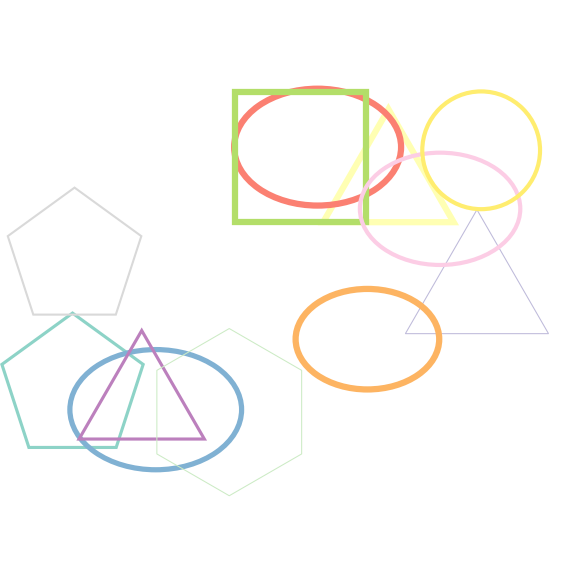[{"shape": "pentagon", "thickness": 1.5, "radius": 0.64, "center": [0.126, 0.328]}, {"shape": "triangle", "thickness": 3, "radius": 0.65, "center": [0.673, 0.68]}, {"shape": "triangle", "thickness": 0.5, "radius": 0.72, "center": [0.826, 0.493]}, {"shape": "oval", "thickness": 3, "radius": 0.72, "center": [0.55, 0.744]}, {"shape": "oval", "thickness": 2.5, "radius": 0.74, "center": [0.27, 0.29]}, {"shape": "oval", "thickness": 3, "radius": 0.62, "center": [0.636, 0.412]}, {"shape": "square", "thickness": 3, "radius": 0.56, "center": [0.52, 0.727]}, {"shape": "oval", "thickness": 2, "radius": 0.69, "center": [0.762, 0.638]}, {"shape": "pentagon", "thickness": 1, "radius": 0.61, "center": [0.129, 0.553]}, {"shape": "triangle", "thickness": 1.5, "radius": 0.63, "center": [0.245, 0.302]}, {"shape": "hexagon", "thickness": 0.5, "radius": 0.72, "center": [0.397, 0.285]}, {"shape": "circle", "thickness": 2, "radius": 0.51, "center": [0.833, 0.739]}]